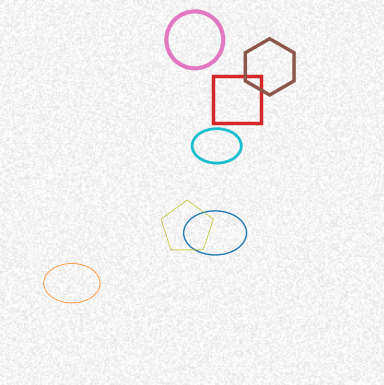[{"shape": "oval", "thickness": 1, "radius": 0.41, "center": [0.559, 0.395]}, {"shape": "oval", "thickness": 0.5, "radius": 0.37, "center": [0.187, 0.264]}, {"shape": "square", "thickness": 2.5, "radius": 0.31, "center": [0.616, 0.741]}, {"shape": "hexagon", "thickness": 2.5, "radius": 0.37, "center": [0.7, 0.826]}, {"shape": "circle", "thickness": 3, "radius": 0.37, "center": [0.506, 0.896]}, {"shape": "pentagon", "thickness": 0.5, "radius": 0.36, "center": [0.486, 0.409]}, {"shape": "oval", "thickness": 2, "radius": 0.32, "center": [0.563, 0.621]}]